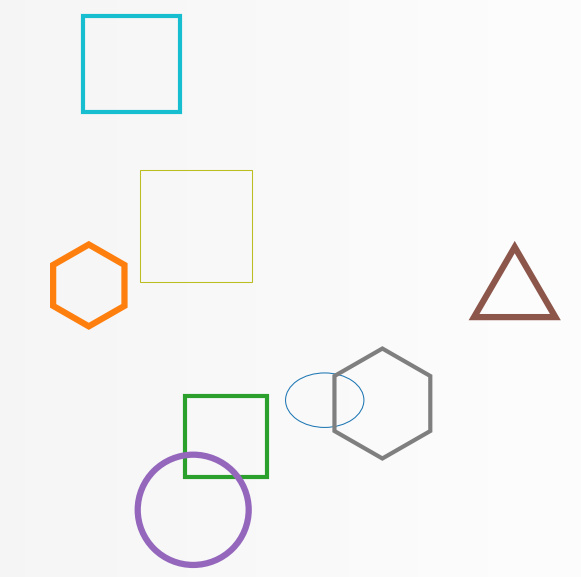[{"shape": "oval", "thickness": 0.5, "radius": 0.34, "center": [0.559, 0.306]}, {"shape": "hexagon", "thickness": 3, "radius": 0.35, "center": [0.153, 0.505]}, {"shape": "square", "thickness": 2, "radius": 0.35, "center": [0.389, 0.244]}, {"shape": "circle", "thickness": 3, "radius": 0.48, "center": [0.332, 0.116]}, {"shape": "triangle", "thickness": 3, "radius": 0.4, "center": [0.886, 0.49]}, {"shape": "hexagon", "thickness": 2, "radius": 0.48, "center": [0.658, 0.3]}, {"shape": "square", "thickness": 0.5, "radius": 0.48, "center": [0.337, 0.607]}, {"shape": "square", "thickness": 2, "radius": 0.42, "center": [0.227, 0.888]}]